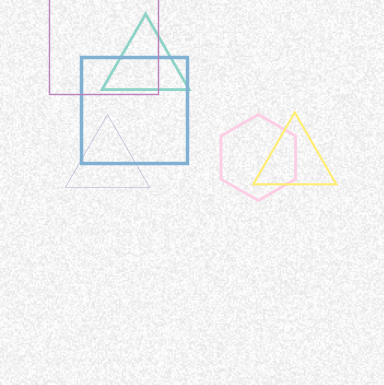[{"shape": "triangle", "thickness": 2, "radius": 0.65, "center": [0.378, 0.833]}, {"shape": "triangle", "thickness": 0.5, "radius": 0.63, "center": [0.279, 0.576]}, {"shape": "square", "thickness": 2.5, "radius": 0.69, "center": [0.349, 0.715]}, {"shape": "hexagon", "thickness": 2, "radius": 0.56, "center": [0.671, 0.591]}, {"shape": "square", "thickness": 1, "radius": 0.71, "center": [0.27, 0.897]}, {"shape": "triangle", "thickness": 1.5, "radius": 0.62, "center": [0.766, 0.584]}]